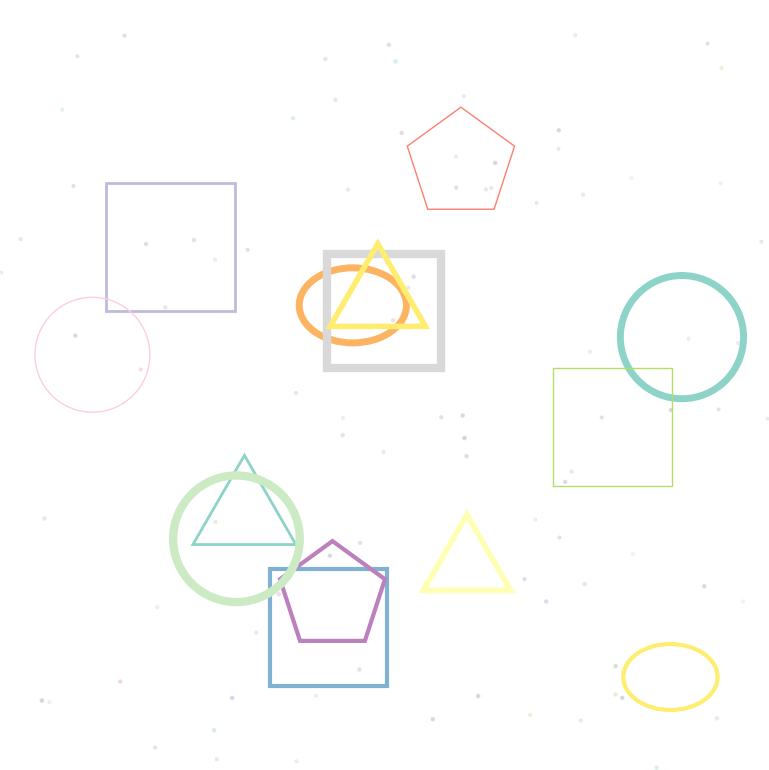[{"shape": "triangle", "thickness": 1, "radius": 0.39, "center": [0.317, 0.331]}, {"shape": "circle", "thickness": 2.5, "radius": 0.4, "center": [0.886, 0.562]}, {"shape": "triangle", "thickness": 2, "radius": 0.33, "center": [0.606, 0.266]}, {"shape": "square", "thickness": 1, "radius": 0.42, "center": [0.221, 0.679]}, {"shape": "pentagon", "thickness": 0.5, "radius": 0.37, "center": [0.599, 0.788]}, {"shape": "square", "thickness": 1.5, "radius": 0.38, "center": [0.427, 0.184]}, {"shape": "oval", "thickness": 2.5, "radius": 0.35, "center": [0.458, 0.603]}, {"shape": "square", "thickness": 0.5, "radius": 0.39, "center": [0.796, 0.445]}, {"shape": "circle", "thickness": 0.5, "radius": 0.37, "center": [0.12, 0.539]}, {"shape": "square", "thickness": 3, "radius": 0.37, "center": [0.499, 0.596]}, {"shape": "pentagon", "thickness": 1.5, "radius": 0.36, "center": [0.432, 0.226]}, {"shape": "circle", "thickness": 3, "radius": 0.41, "center": [0.307, 0.3]}, {"shape": "triangle", "thickness": 2, "radius": 0.36, "center": [0.491, 0.612]}, {"shape": "oval", "thickness": 1.5, "radius": 0.31, "center": [0.871, 0.121]}]